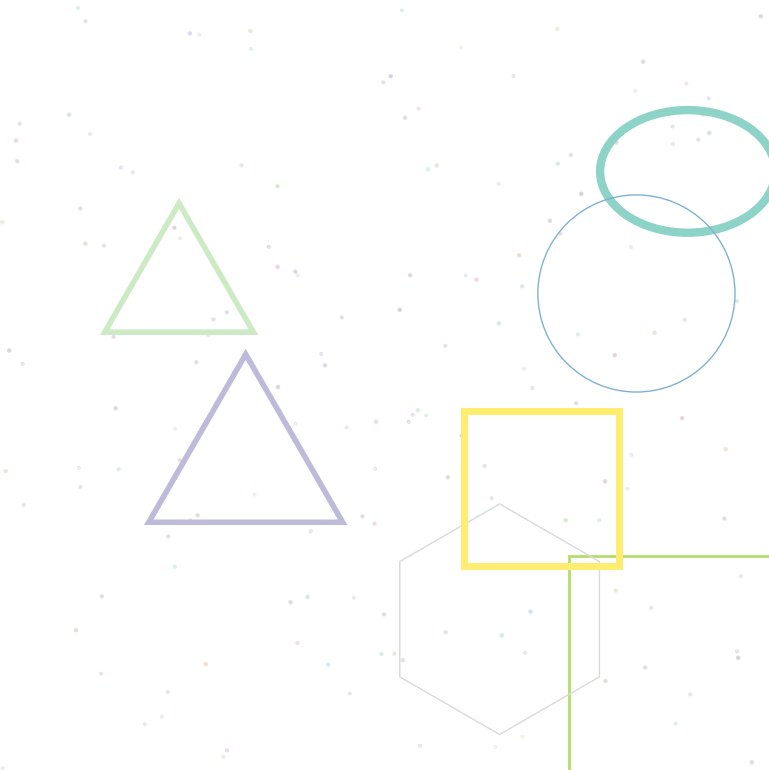[{"shape": "oval", "thickness": 3, "radius": 0.57, "center": [0.893, 0.777]}, {"shape": "triangle", "thickness": 2, "radius": 0.73, "center": [0.319, 0.394]}, {"shape": "circle", "thickness": 0.5, "radius": 0.64, "center": [0.827, 0.619]}, {"shape": "square", "thickness": 1, "radius": 0.74, "center": [0.887, 0.131]}, {"shape": "hexagon", "thickness": 0.5, "radius": 0.75, "center": [0.649, 0.196]}, {"shape": "triangle", "thickness": 2, "radius": 0.56, "center": [0.233, 0.624]}, {"shape": "square", "thickness": 2.5, "radius": 0.5, "center": [0.703, 0.366]}]